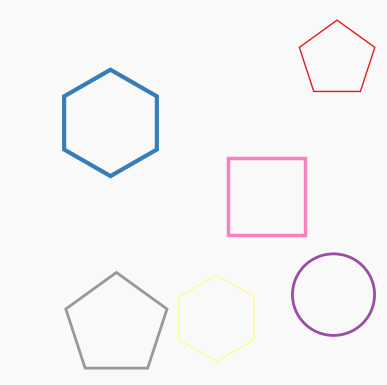[{"shape": "pentagon", "thickness": 1, "radius": 0.51, "center": [0.87, 0.845]}, {"shape": "hexagon", "thickness": 3, "radius": 0.69, "center": [0.285, 0.681]}, {"shape": "circle", "thickness": 2, "radius": 0.53, "center": [0.861, 0.235]}, {"shape": "hexagon", "thickness": 0.5, "radius": 0.56, "center": [0.559, 0.173]}, {"shape": "square", "thickness": 2.5, "radius": 0.5, "center": [0.688, 0.489]}, {"shape": "pentagon", "thickness": 2, "radius": 0.69, "center": [0.3, 0.155]}]